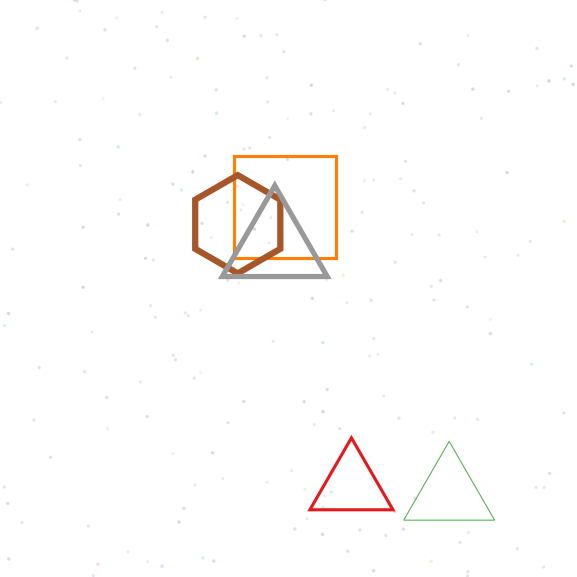[{"shape": "triangle", "thickness": 1.5, "radius": 0.41, "center": [0.609, 0.158]}, {"shape": "triangle", "thickness": 0.5, "radius": 0.45, "center": [0.778, 0.144]}, {"shape": "square", "thickness": 1.5, "radius": 0.44, "center": [0.494, 0.641]}, {"shape": "hexagon", "thickness": 3, "radius": 0.43, "center": [0.412, 0.611]}, {"shape": "triangle", "thickness": 2.5, "radius": 0.52, "center": [0.476, 0.573]}]